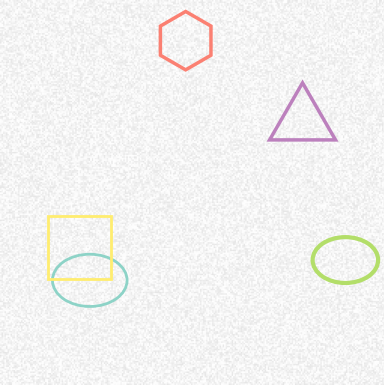[{"shape": "oval", "thickness": 2, "radius": 0.48, "center": [0.233, 0.272]}, {"shape": "hexagon", "thickness": 2.5, "radius": 0.38, "center": [0.482, 0.894]}, {"shape": "oval", "thickness": 3, "radius": 0.43, "center": [0.897, 0.325]}, {"shape": "triangle", "thickness": 2.5, "radius": 0.49, "center": [0.786, 0.686]}, {"shape": "square", "thickness": 2, "radius": 0.41, "center": [0.206, 0.357]}]